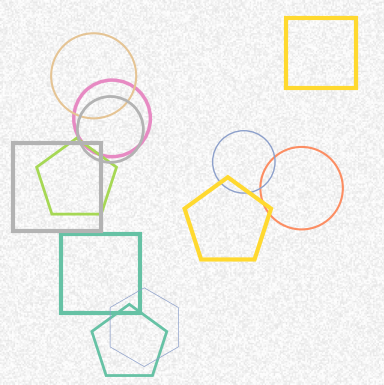[{"shape": "square", "thickness": 3, "radius": 0.51, "center": [0.261, 0.289]}, {"shape": "pentagon", "thickness": 2, "radius": 0.51, "center": [0.336, 0.107]}, {"shape": "circle", "thickness": 1.5, "radius": 0.54, "center": [0.783, 0.511]}, {"shape": "hexagon", "thickness": 0.5, "radius": 0.51, "center": [0.375, 0.15]}, {"shape": "circle", "thickness": 1, "radius": 0.41, "center": [0.633, 0.579]}, {"shape": "circle", "thickness": 2.5, "radius": 0.5, "center": [0.291, 0.692]}, {"shape": "pentagon", "thickness": 2, "radius": 0.55, "center": [0.199, 0.532]}, {"shape": "square", "thickness": 3, "radius": 0.46, "center": [0.834, 0.862]}, {"shape": "pentagon", "thickness": 3, "radius": 0.59, "center": [0.592, 0.422]}, {"shape": "circle", "thickness": 1.5, "radius": 0.55, "center": [0.243, 0.803]}, {"shape": "square", "thickness": 3, "radius": 0.57, "center": [0.147, 0.514]}, {"shape": "circle", "thickness": 2, "radius": 0.43, "center": [0.287, 0.664]}]